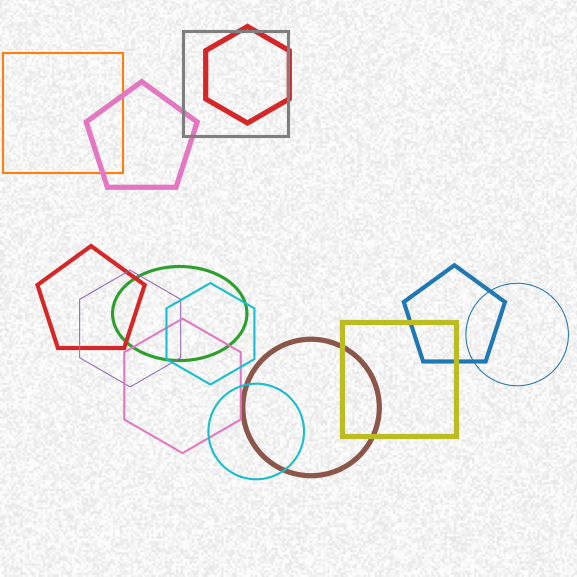[{"shape": "pentagon", "thickness": 2, "radius": 0.46, "center": [0.787, 0.448]}, {"shape": "circle", "thickness": 0.5, "radius": 0.44, "center": [0.896, 0.42]}, {"shape": "square", "thickness": 1, "radius": 0.52, "center": [0.11, 0.804]}, {"shape": "oval", "thickness": 1.5, "radius": 0.58, "center": [0.311, 0.456]}, {"shape": "hexagon", "thickness": 2.5, "radius": 0.42, "center": [0.429, 0.87]}, {"shape": "pentagon", "thickness": 2, "radius": 0.49, "center": [0.158, 0.476]}, {"shape": "hexagon", "thickness": 0.5, "radius": 0.51, "center": [0.225, 0.43]}, {"shape": "circle", "thickness": 2.5, "radius": 0.59, "center": [0.539, 0.294]}, {"shape": "hexagon", "thickness": 1, "radius": 0.58, "center": [0.316, 0.331]}, {"shape": "pentagon", "thickness": 2.5, "radius": 0.51, "center": [0.245, 0.757]}, {"shape": "square", "thickness": 1.5, "radius": 0.46, "center": [0.408, 0.855]}, {"shape": "square", "thickness": 2.5, "radius": 0.49, "center": [0.691, 0.343]}, {"shape": "hexagon", "thickness": 1, "radius": 0.44, "center": [0.364, 0.421]}, {"shape": "circle", "thickness": 1, "radius": 0.41, "center": [0.444, 0.252]}]